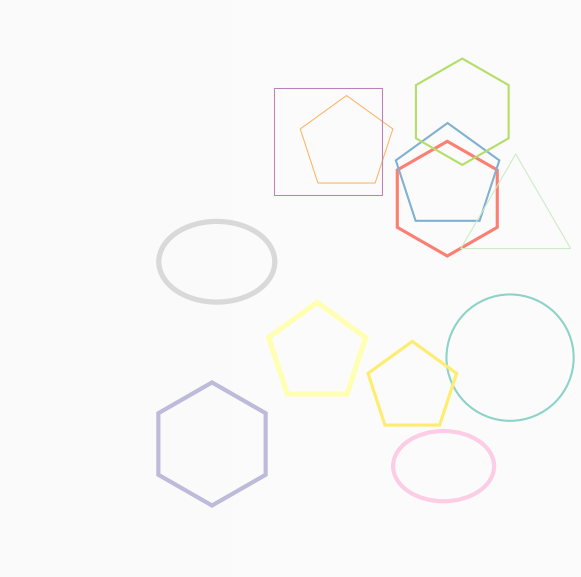[{"shape": "circle", "thickness": 1, "radius": 0.55, "center": [0.878, 0.38]}, {"shape": "pentagon", "thickness": 2.5, "radius": 0.44, "center": [0.546, 0.388]}, {"shape": "hexagon", "thickness": 2, "radius": 0.53, "center": [0.365, 0.23]}, {"shape": "hexagon", "thickness": 1.5, "radius": 0.5, "center": [0.77, 0.655]}, {"shape": "pentagon", "thickness": 1, "radius": 0.47, "center": [0.77, 0.693]}, {"shape": "pentagon", "thickness": 0.5, "radius": 0.42, "center": [0.596, 0.75]}, {"shape": "hexagon", "thickness": 1, "radius": 0.46, "center": [0.795, 0.806]}, {"shape": "oval", "thickness": 2, "radius": 0.43, "center": [0.763, 0.192]}, {"shape": "oval", "thickness": 2.5, "radius": 0.5, "center": [0.373, 0.546]}, {"shape": "square", "thickness": 0.5, "radius": 0.46, "center": [0.564, 0.755]}, {"shape": "triangle", "thickness": 0.5, "radius": 0.55, "center": [0.887, 0.623]}, {"shape": "pentagon", "thickness": 1.5, "radius": 0.4, "center": [0.709, 0.328]}]